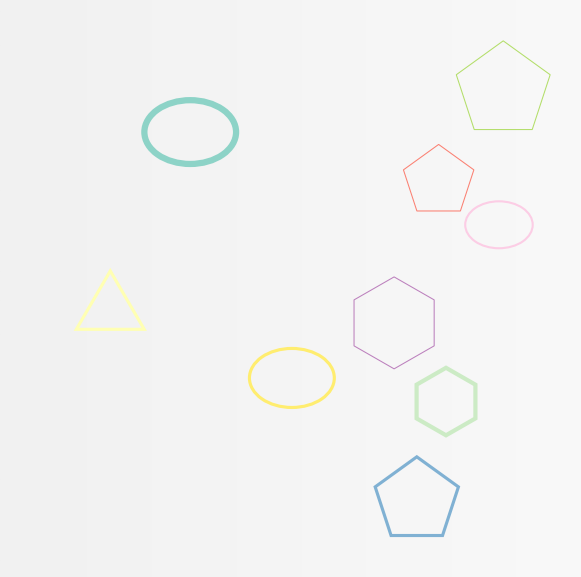[{"shape": "oval", "thickness": 3, "radius": 0.39, "center": [0.327, 0.77]}, {"shape": "triangle", "thickness": 1.5, "radius": 0.34, "center": [0.19, 0.463]}, {"shape": "pentagon", "thickness": 0.5, "radius": 0.32, "center": [0.755, 0.685]}, {"shape": "pentagon", "thickness": 1.5, "radius": 0.38, "center": [0.717, 0.133]}, {"shape": "pentagon", "thickness": 0.5, "radius": 0.42, "center": [0.866, 0.843]}, {"shape": "oval", "thickness": 1, "radius": 0.29, "center": [0.858, 0.61]}, {"shape": "hexagon", "thickness": 0.5, "radius": 0.4, "center": [0.678, 0.44]}, {"shape": "hexagon", "thickness": 2, "radius": 0.29, "center": [0.767, 0.304]}, {"shape": "oval", "thickness": 1.5, "radius": 0.37, "center": [0.502, 0.345]}]